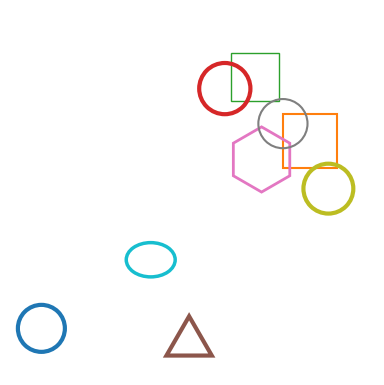[{"shape": "circle", "thickness": 3, "radius": 0.31, "center": [0.107, 0.147]}, {"shape": "square", "thickness": 1.5, "radius": 0.35, "center": [0.806, 0.634]}, {"shape": "square", "thickness": 1, "radius": 0.31, "center": [0.662, 0.801]}, {"shape": "circle", "thickness": 3, "radius": 0.33, "center": [0.584, 0.77]}, {"shape": "triangle", "thickness": 3, "radius": 0.34, "center": [0.491, 0.11]}, {"shape": "hexagon", "thickness": 2, "radius": 0.42, "center": [0.679, 0.586]}, {"shape": "circle", "thickness": 1.5, "radius": 0.32, "center": [0.735, 0.679]}, {"shape": "circle", "thickness": 3, "radius": 0.32, "center": [0.853, 0.51]}, {"shape": "oval", "thickness": 2.5, "radius": 0.32, "center": [0.391, 0.325]}]